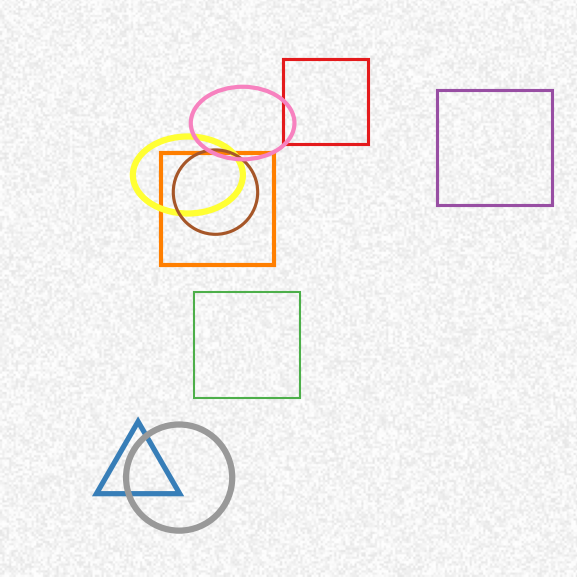[{"shape": "square", "thickness": 1.5, "radius": 0.37, "center": [0.564, 0.823]}, {"shape": "triangle", "thickness": 2.5, "radius": 0.42, "center": [0.239, 0.186]}, {"shape": "square", "thickness": 1, "radius": 0.46, "center": [0.428, 0.401]}, {"shape": "square", "thickness": 1.5, "radius": 0.5, "center": [0.857, 0.743]}, {"shape": "square", "thickness": 2, "radius": 0.49, "center": [0.377, 0.637]}, {"shape": "oval", "thickness": 3, "radius": 0.48, "center": [0.325, 0.696]}, {"shape": "circle", "thickness": 1.5, "radius": 0.37, "center": [0.373, 0.666]}, {"shape": "oval", "thickness": 2, "radius": 0.45, "center": [0.42, 0.786]}, {"shape": "circle", "thickness": 3, "radius": 0.46, "center": [0.31, 0.172]}]